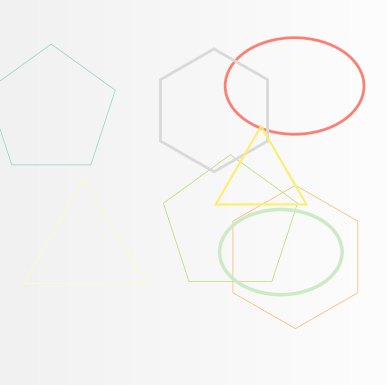[{"shape": "pentagon", "thickness": 0.5, "radius": 0.87, "center": [0.132, 0.712]}, {"shape": "triangle", "thickness": 0.5, "radius": 0.91, "center": [0.217, 0.354]}, {"shape": "oval", "thickness": 2, "radius": 0.9, "center": [0.76, 0.777]}, {"shape": "hexagon", "thickness": 0.5, "radius": 0.93, "center": [0.762, 0.333]}, {"shape": "pentagon", "thickness": 0.5, "radius": 0.91, "center": [0.595, 0.416]}, {"shape": "hexagon", "thickness": 2, "radius": 0.8, "center": [0.552, 0.713]}, {"shape": "oval", "thickness": 2.5, "radius": 0.79, "center": [0.725, 0.345]}, {"shape": "triangle", "thickness": 1.5, "radius": 0.68, "center": [0.674, 0.537]}]